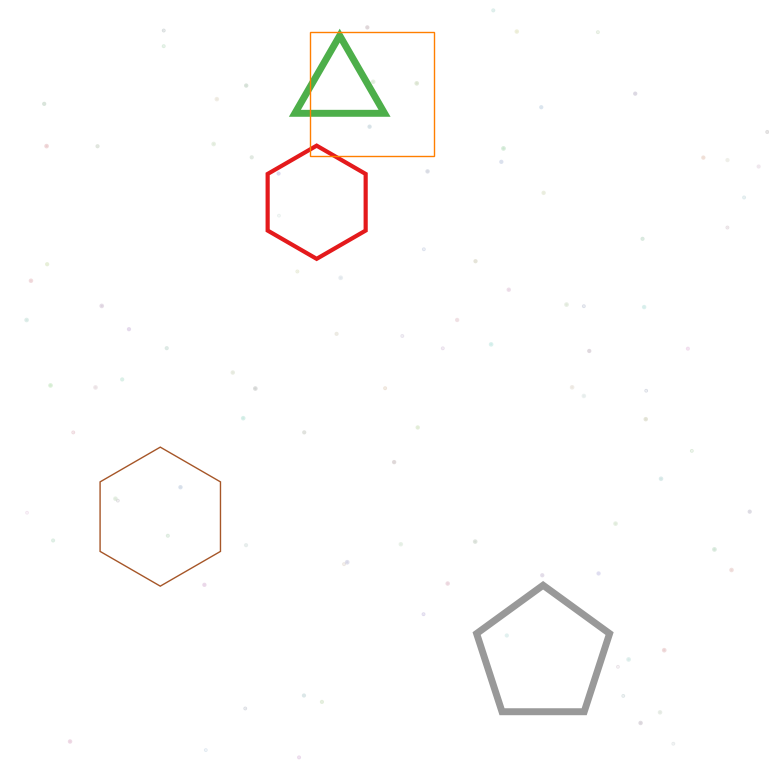[{"shape": "hexagon", "thickness": 1.5, "radius": 0.37, "center": [0.411, 0.737]}, {"shape": "triangle", "thickness": 2.5, "radius": 0.34, "center": [0.441, 0.886]}, {"shape": "square", "thickness": 0.5, "radius": 0.4, "center": [0.483, 0.878]}, {"shape": "hexagon", "thickness": 0.5, "radius": 0.45, "center": [0.208, 0.329]}, {"shape": "pentagon", "thickness": 2.5, "radius": 0.45, "center": [0.705, 0.149]}]